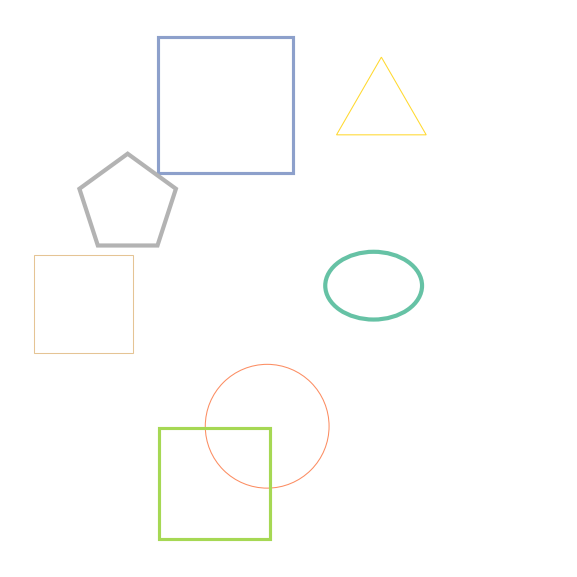[{"shape": "oval", "thickness": 2, "radius": 0.42, "center": [0.647, 0.504]}, {"shape": "circle", "thickness": 0.5, "radius": 0.54, "center": [0.463, 0.261]}, {"shape": "square", "thickness": 1.5, "radius": 0.59, "center": [0.391, 0.817]}, {"shape": "square", "thickness": 1.5, "radius": 0.48, "center": [0.371, 0.162]}, {"shape": "triangle", "thickness": 0.5, "radius": 0.45, "center": [0.66, 0.81]}, {"shape": "square", "thickness": 0.5, "radius": 0.43, "center": [0.145, 0.473]}, {"shape": "pentagon", "thickness": 2, "radius": 0.44, "center": [0.221, 0.645]}]